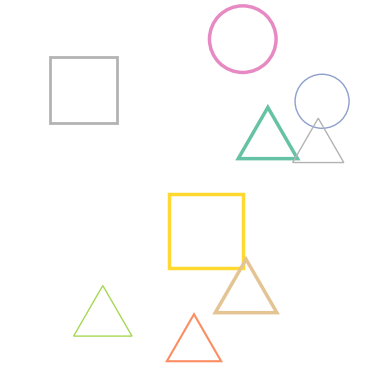[{"shape": "triangle", "thickness": 2.5, "radius": 0.44, "center": [0.696, 0.632]}, {"shape": "triangle", "thickness": 1.5, "radius": 0.41, "center": [0.504, 0.102]}, {"shape": "circle", "thickness": 1, "radius": 0.35, "center": [0.837, 0.737]}, {"shape": "circle", "thickness": 2.5, "radius": 0.43, "center": [0.631, 0.898]}, {"shape": "triangle", "thickness": 1, "radius": 0.44, "center": [0.267, 0.171]}, {"shape": "square", "thickness": 2.5, "radius": 0.48, "center": [0.535, 0.4]}, {"shape": "triangle", "thickness": 2.5, "radius": 0.46, "center": [0.639, 0.234]}, {"shape": "triangle", "thickness": 1, "radius": 0.38, "center": [0.827, 0.616]}, {"shape": "square", "thickness": 2, "radius": 0.43, "center": [0.216, 0.766]}]